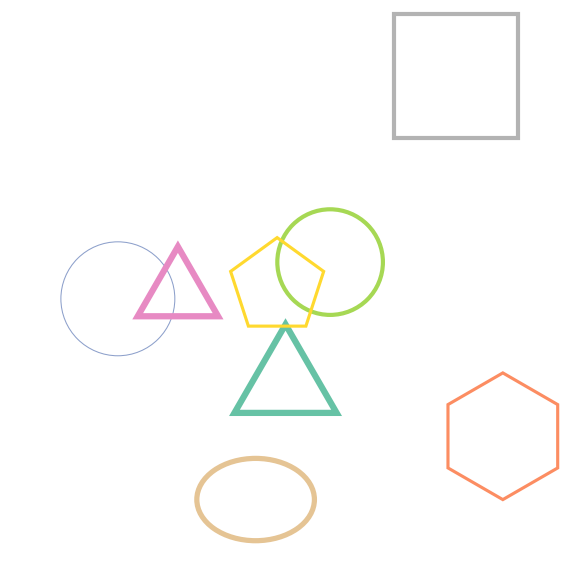[{"shape": "triangle", "thickness": 3, "radius": 0.51, "center": [0.494, 0.335]}, {"shape": "hexagon", "thickness": 1.5, "radius": 0.55, "center": [0.871, 0.244]}, {"shape": "circle", "thickness": 0.5, "radius": 0.49, "center": [0.204, 0.482]}, {"shape": "triangle", "thickness": 3, "radius": 0.4, "center": [0.308, 0.492]}, {"shape": "circle", "thickness": 2, "radius": 0.46, "center": [0.572, 0.545]}, {"shape": "pentagon", "thickness": 1.5, "radius": 0.42, "center": [0.48, 0.503]}, {"shape": "oval", "thickness": 2.5, "radius": 0.51, "center": [0.443, 0.134]}, {"shape": "square", "thickness": 2, "radius": 0.54, "center": [0.789, 0.867]}]